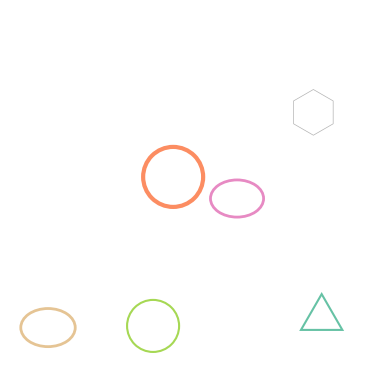[{"shape": "triangle", "thickness": 1.5, "radius": 0.31, "center": [0.835, 0.174]}, {"shape": "circle", "thickness": 3, "radius": 0.39, "center": [0.45, 0.54]}, {"shape": "oval", "thickness": 2, "radius": 0.34, "center": [0.616, 0.484]}, {"shape": "circle", "thickness": 1.5, "radius": 0.34, "center": [0.398, 0.153]}, {"shape": "oval", "thickness": 2, "radius": 0.35, "center": [0.125, 0.149]}, {"shape": "hexagon", "thickness": 0.5, "radius": 0.3, "center": [0.814, 0.708]}]